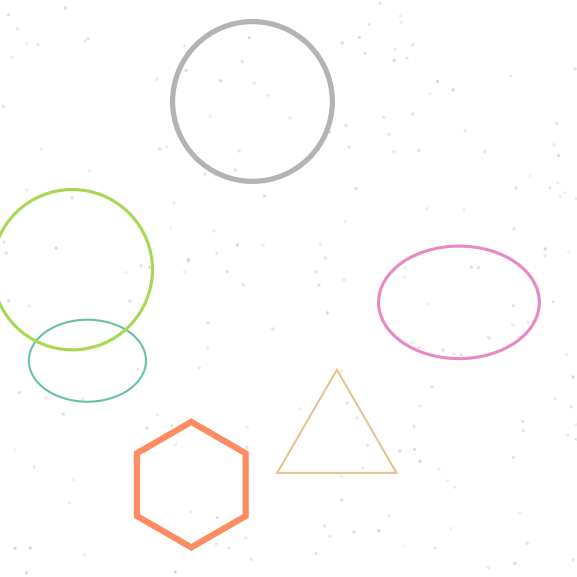[{"shape": "oval", "thickness": 1, "radius": 0.51, "center": [0.151, 0.375]}, {"shape": "hexagon", "thickness": 3, "radius": 0.54, "center": [0.331, 0.16]}, {"shape": "oval", "thickness": 1.5, "radius": 0.7, "center": [0.795, 0.476]}, {"shape": "circle", "thickness": 1.5, "radius": 0.69, "center": [0.125, 0.532]}, {"shape": "triangle", "thickness": 1, "radius": 0.6, "center": [0.583, 0.24]}, {"shape": "circle", "thickness": 2.5, "radius": 0.69, "center": [0.437, 0.823]}]